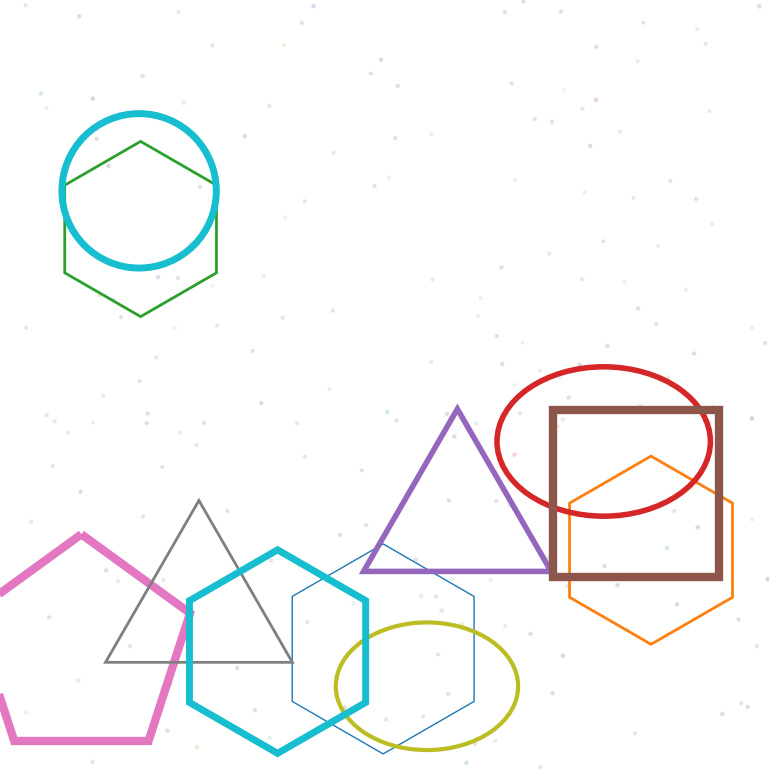[{"shape": "hexagon", "thickness": 0.5, "radius": 0.68, "center": [0.498, 0.157]}, {"shape": "hexagon", "thickness": 1, "radius": 0.61, "center": [0.846, 0.285]}, {"shape": "hexagon", "thickness": 1, "radius": 0.57, "center": [0.183, 0.703]}, {"shape": "oval", "thickness": 2, "radius": 0.69, "center": [0.784, 0.427]}, {"shape": "triangle", "thickness": 2, "radius": 0.7, "center": [0.594, 0.328]}, {"shape": "square", "thickness": 3, "radius": 0.54, "center": [0.826, 0.359]}, {"shape": "pentagon", "thickness": 3, "radius": 0.74, "center": [0.106, 0.158]}, {"shape": "triangle", "thickness": 1, "radius": 0.7, "center": [0.258, 0.21]}, {"shape": "oval", "thickness": 1.5, "radius": 0.59, "center": [0.554, 0.109]}, {"shape": "circle", "thickness": 2.5, "radius": 0.5, "center": [0.181, 0.752]}, {"shape": "hexagon", "thickness": 2.5, "radius": 0.66, "center": [0.36, 0.154]}]